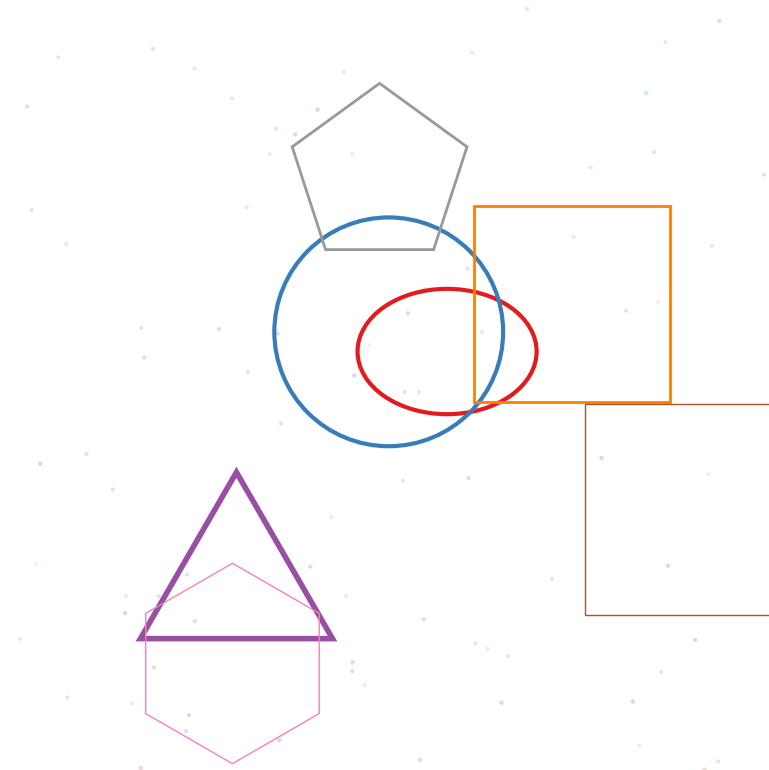[{"shape": "oval", "thickness": 1.5, "radius": 0.58, "center": [0.581, 0.543]}, {"shape": "circle", "thickness": 1.5, "radius": 0.74, "center": [0.505, 0.569]}, {"shape": "triangle", "thickness": 2, "radius": 0.72, "center": [0.307, 0.243]}, {"shape": "square", "thickness": 1, "radius": 0.64, "center": [0.742, 0.605]}, {"shape": "square", "thickness": 0.5, "radius": 0.69, "center": [0.897, 0.338]}, {"shape": "hexagon", "thickness": 0.5, "radius": 0.65, "center": [0.302, 0.138]}, {"shape": "pentagon", "thickness": 1, "radius": 0.6, "center": [0.493, 0.772]}]